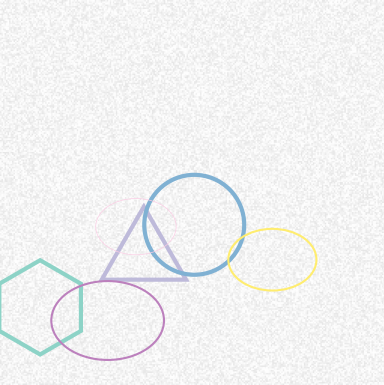[{"shape": "hexagon", "thickness": 3, "radius": 0.61, "center": [0.104, 0.202]}, {"shape": "triangle", "thickness": 3, "radius": 0.63, "center": [0.374, 0.337]}, {"shape": "circle", "thickness": 3, "radius": 0.65, "center": [0.505, 0.416]}, {"shape": "oval", "thickness": 0.5, "radius": 0.52, "center": [0.353, 0.411]}, {"shape": "oval", "thickness": 1.5, "radius": 0.73, "center": [0.28, 0.168]}, {"shape": "oval", "thickness": 1.5, "radius": 0.57, "center": [0.707, 0.325]}]